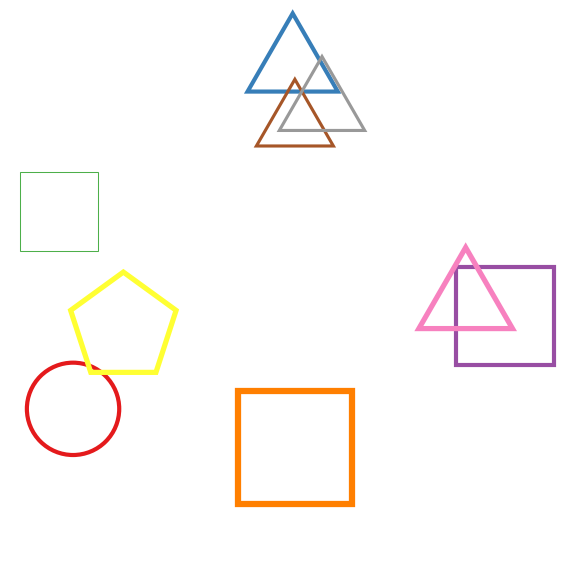[{"shape": "circle", "thickness": 2, "radius": 0.4, "center": [0.126, 0.291]}, {"shape": "triangle", "thickness": 2, "radius": 0.45, "center": [0.507, 0.886]}, {"shape": "square", "thickness": 0.5, "radius": 0.34, "center": [0.102, 0.633]}, {"shape": "square", "thickness": 2, "radius": 0.42, "center": [0.874, 0.452]}, {"shape": "square", "thickness": 3, "radius": 0.49, "center": [0.511, 0.225]}, {"shape": "pentagon", "thickness": 2.5, "radius": 0.48, "center": [0.214, 0.432]}, {"shape": "triangle", "thickness": 1.5, "radius": 0.38, "center": [0.511, 0.785]}, {"shape": "triangle", "thickness": 2.5, "radius": 0.47, "center": [0.806, 0.477]}, {"shape": "triangle", "thickness": 1.5, "radius": 0.43, "center": [0.558, 0.816]}]